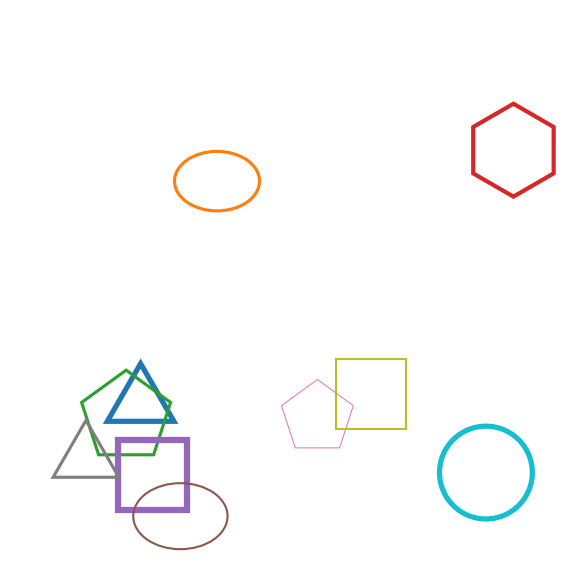[{"shape": "triangle", "thickness": 2.5, "radius": 0.33, "center": [0.243, 0.303]}, {"shape": "oval", "thickness": 1.5, "radius": 0.37, "center": [0.376, 0.685]}, {"shape": "pentagon", "thickness": 1.5, "radius": 0.4, "center": [0.218, 0.277]}, {"shape": "hexagon", "thickness": 2, "radius": 0.4, "center": [0.889, 0.739]}, {"shape": "square", "thickness": 3, "radius": 0.3, "center": [0.264, 0.177]}, {"shape": "oval", "thickness": 1, "radius": 0.41, "center": [0.312, 0.105]}, {"shape": "pentagon", "thickness": 0.5, "radius": 0.33, "center": [0.55, 0.277]}, {"shape": "triangle", "thickness": 1.5, "radius": 0.33, "center": [0.149, 0.206]}, {"shape": "square", "thickness": 1, "radius": 0.3, "center": [0.642, 0.317]}, {"shape": "circle", "thickness": 2.5, "radius": 0.4, "center": [0.841, 0.181]}]